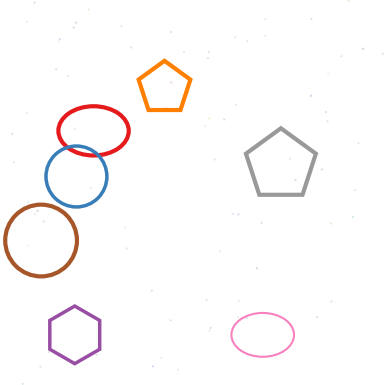[{"shape": "oval", "thickness": 3, "radius": 0.46, "center": [0.243, 0.66]}, {"shape": "circle", "thickness": 2.5, "radius": 0.4, "center": [0.199, 0.542]}, {"shape": "hexagon", "thickness": 2.5, "radius": 0.37, "center": [0.194, 0.13]}, {"shape": "pentagon", "thickness": 3, "radius": 0.35, "center": [0.427, 0.771]}, {"shape": "circle", "thickness": 3, "radius": 0.47, "center": [0.107, 0.375]}, {"shape": "oval", "thickness": 1.5, "radius": 0.41, "center": [0.682, 0.13]}, {"shape": "pentagon", "thickness": 3, "radius": 0.48, "center": [0.73, 0.571]}]